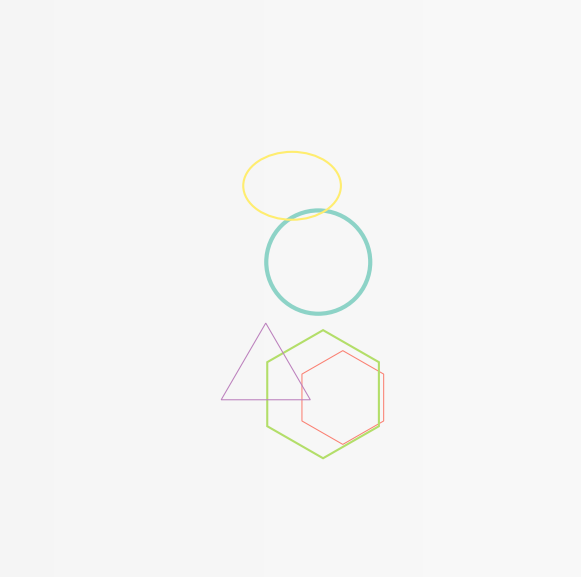[{"shape": "circle", "thickness": 2, "radius": 0.45, "center": [0.548, 0.545]}, {"shape": "hexagon", "thickness": 0.5, "radius": 0.41, "center": [0.59, 0.311]}, {"shape": "hexagon", "thickness": 1, "radius": 0.55, "center": [0.556, 0.317]}, {"shape": "triangle", "thickness": 0.5, "radius": 0.44, "center": [0.457, 0.351]}, {"shape": "oval", "thickness": 1, "radius": 0.42, "center": [0.502, 0.677]}]